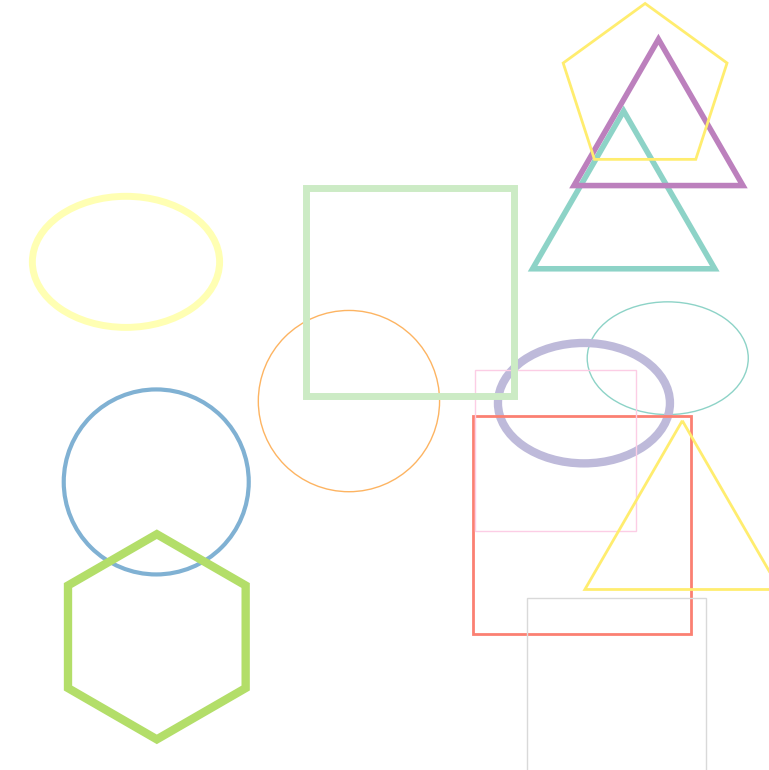[{"shape": "oval", "thickness": 0.5, "radius": 0.52, "center": [0.867, 0.535]}, {"shape": "triangle", "thickness": 2, "radius": 0.68, "center": [0.81, 0.719]}, {"shape": "oval", "thickness": 2.5, "radius": 0.61, "center": [0.164, 0.66]}, {"shape": "oval", "thickness": 3, "radius": 0.56, "center": [0.758, 0.476]}, {"shape": "square", "thickness": 1, "radius": 0.71, "center": [0.756, 0.318]}, {"shape": "circle", "thickness": 1.5, "radius": 0.6, "center": [0.203, 0.374]}, {"shape": "circle", "thickness": 0.5, "radius": 0.59, "center": [0.453, 0.479]}, {"shape": "hexagon", "thickness": 3, "radius": 0.67, "center": [0.204, 0.173]}, {"shape": "square", "thickness": 0.5, "radius": 0.52, "center": [0.721, 0.415]}, {"shape": "square", "thickness": 0.5, "radius": 0.58, "center": [0.801, 0.108]}, {"shape": "triangle", "thickness": 2, "radius": 0.63, "center": [0.855, 0.822]}, {"shape": "square", "thickness": 2.5, "radius": 0.67, "center": [0.532, 0.621]}, {"shape": "pentagon", "thickness": 1, "radius": 0.56, "center": [0.838, 0.884]}, {"shape": "triangle", "thickness": 1, "radius": 0.73, "center": [0.886, 0.308]}]